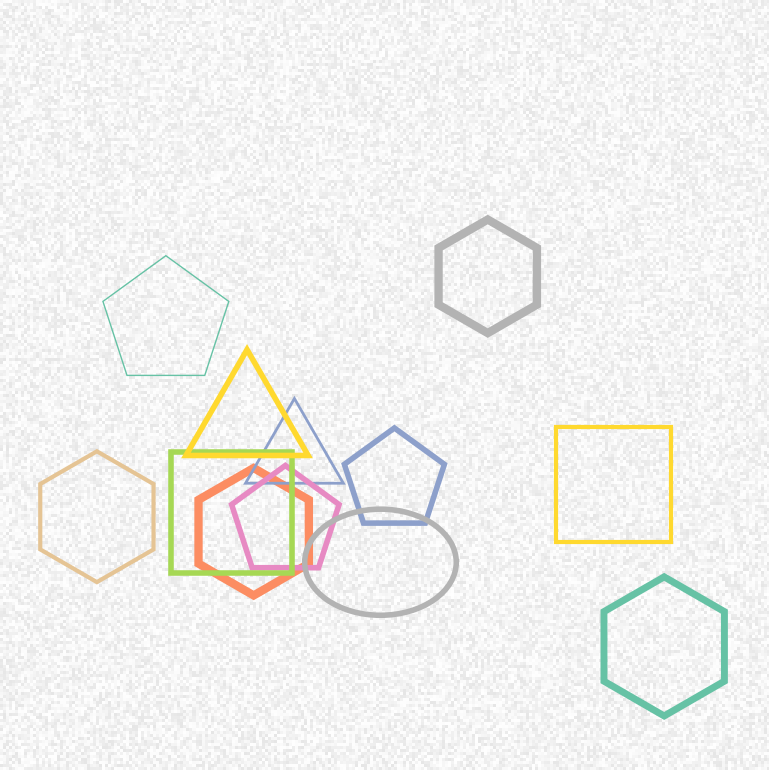[{"shape": "pentagon", "thickness": 0.5, "radius": 0.43, "center": [0.215, 0.582]}, {"shape": "hexagon", "thickness": 2.5, "radius": 0.45, "center": [0.863, 0.161]}, {"shape": "hexagon", "thickness": 3, "radius": 0.41, "center": [0.329, 0.309]}, {"shape": "triangle", "thickness": 1, "radius": 0.37, "center": [0.382, 0.409]}, {"shape": "pentagon", "thickness": 2, "radius": 0.34, "center": [0.512, 0.376]}, {"shape": "pentagon", "thickness": 2, "radius": 0.37, "center": [0.371, 0.322]}, {"shape": "square", "thickness": 2, "radius": 0.39, "center": [0.3, 0.334]}, {"shape": "triangle", "thickness": 2, "radius": 0.46, "center": [0.321, 0.454]}, {"shape": "square", "thickness": 1.5, "radius": 0.37, "center": [0.796, 0.37]}, {"shape": "hexagon", "thickness": 1.5, "radius": 0.42, "center": [0.126, 0.329]}, {"shape": "oval", "thickness": 2, "radius": 0.49, "center": [0.494, 0.27]}, {"shape": "hexagon", "thickness": 3, "radius": 0.37, "center": [0.633, 0.641]}]